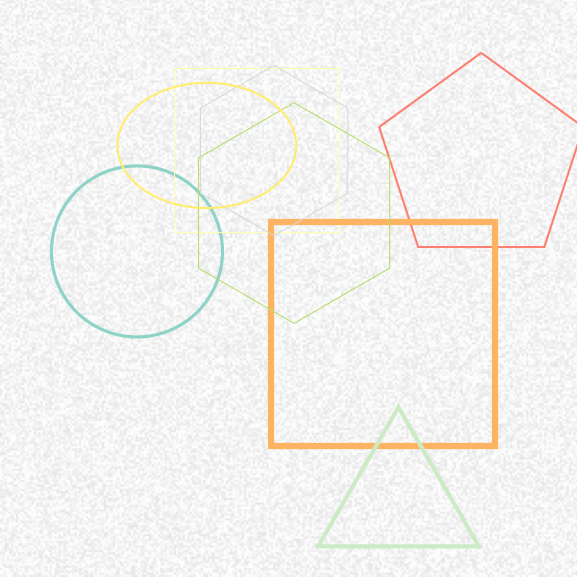[{"shape": "circle", "thickness": 1.5, "radius": 0.74, "center": [0.237, 0.564]}, {"shape": "square", "thickness": 0.5, "radius": 0.71, "center": [0.444, 0.74]}, {"shape": "pentagon", "thickness": 1, "radius": 0.93, "center": [0.833, 0.722]}, {"shape": "square", "thickness": 3, "radius": 0.97, "center": [0.663, 0.421]}, {"shape": "hexagon", "thickness": 0.5, "radius": 0.96, "center": [0.509, 0.63]}, {"shape": "hexagon", "thickness": 0.5, "radius": 0.74, "center": [0.475, 0.738]}, {"shape": "triangle", "thickness": 2, "radius": 0.8, "center": [0.69, 0.133]}, {"shape": "oval", "thickness": 1, "radius": 0.77, "center": [0.358, 0.747]}]